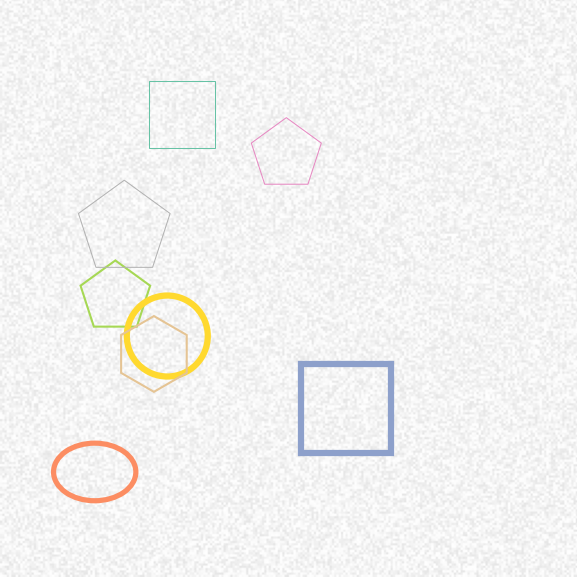[{"shape": "square", "thickness": 0.5, "radius": 0.29, "center": [0.315, 0.801]}, {"shape": "oval", "thickness": 2.5, "radius": 0.36, "center": [0.164, 0.182]}, {"shape": "square", "thickness": 3, "radius": 0.39, "center": [0.6, 0.292]}, {"shape": "pentagon", "thickness": 0.5, "radius": 0.32, "center": [0.496, 0.732]}, {"shape": "pentagon", "thickness": 1, "radius": 0.32, "center": [0.2, 0.485]}, {"shape": "circle", "thickness": 3, "radius": 0.35, "center": [0.29, 0.417]}, {"shape": "hexagon", "thickness": 1, "radius": 0.33, "center": [0.267, 0.386]}, {"shape": "pentagon", "thickness": 0.5, "radius": 0.42, "center": [0.215, 0.604]}]